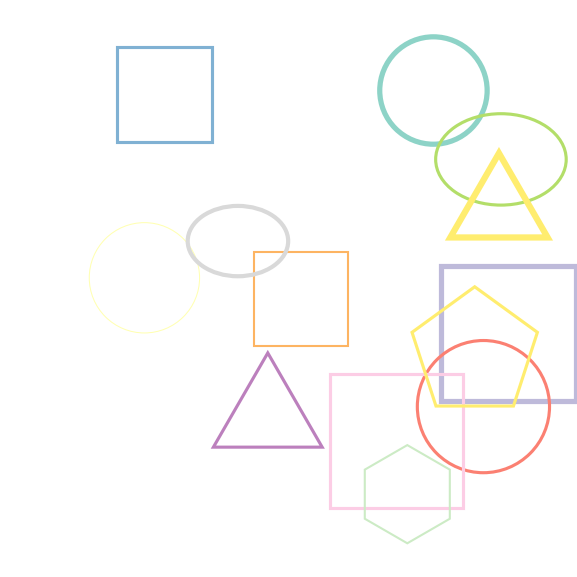[{"shape": "circle", "thickness": 2.5, "radius": 0.46, "center": [0.751, 0.842]}, {"shape": "circle", "thickness": 0.5, "radius": 0.48, "center": [0.25, 0.518]}, {"shape": "square", "thickness": 2.5, "radius": 0.58, "center": [0.881, 0.422]}, {"shape": "circle", "thickness": 1.5, "radius": 0.57, "center": [0.837, 0.295]}, {"shape": "square", "thickness": 1.5, "radius": 0.41, "center": [0.285, 0.835]}, {"shape": "square", "thickness": 1, "radius": 0.41, "center": [0.521, 0.482]}, {"shape": "oval", "thickness": 1.5, "radius": 0.57, "center": [0.867, 0.723]}, {"shape": "square", "thickness": 1.5, "radius": 0.58, "center": [0.687, 0.235]}, {"shape": "oval", "thickness": 2, "radius": 0.43, "center": [0.412, 0.582]}, {"shape": "triangle", "thickness": 1.5, "radius": 0.54, "center": [0.464, 0.279]}, {"shape": "hexagon", "thickness": 1, "radius": 0.43, "center": [0.705, 0.143]}, {"shape": "pentagon", "thickness": 1.5, "radius": 0.57, "center": [0.822, 0.388]}, {"shape": "triangle", "thickness": 3, "radius": 0.49, "center": [0.864, 0.637]}]